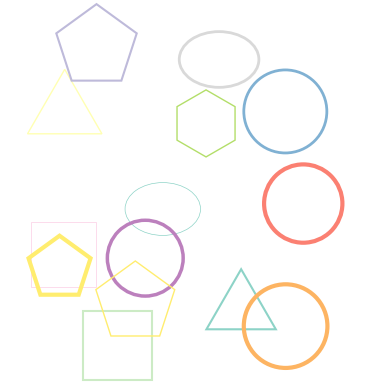[{"shape": "oval", "thickness": 0.5, "radius": 0.49, "center": [0.423, 0.457]}, {"shape": "triangle", "thickness": 1.5, "radius": 0.52, "center": [0.626, 0.197]}, {"shape": "triangle", "thickness": 1, "radius": 0.56, "center": [0.168, 0.708]}, {"shape": "pentagon", "thickness": 1.5, "radius": 0.55, "center": [0.251, 0.879]}, {"shape": "circle", "thickness": 3, "radius": 0.51, "center": [0.788, 0.471]}, {"shape": "circle", "thickness": 2, "radius": 0.54, "center": [0.741, 0.711]}, {"shape": "circle", "thickness": 3, "radius": 0.54, "center": [0.742, 0.153]}, {"shape": "hexagon", "thickness": 1, "radius": 0.44, "center": [0.535, 0.679]}, {"shape": "square", "thickness": 0.5, "radius": 0.42, "center": [0.164, 0.338]}, {"shape": "oval", "thickness": 2, "radius": 0.52, "center": [0.569, 0.845]}, {"shape": "circle", "thickness": 2.5, "radius": 0.49, "center": [0.377, 0.329]}, {"shape": "square", "thickness": 1.5, "radius": 0.45, "center": [0.305, 0.102]}, {"shape": "pentagon", "thickness": 3, "radius": 0.42, "center": [0.155, 0.303]}, {"shape": "pentagon", "thickness": 1, "radius": 0.54, "center": [0.351, 0.214]}]